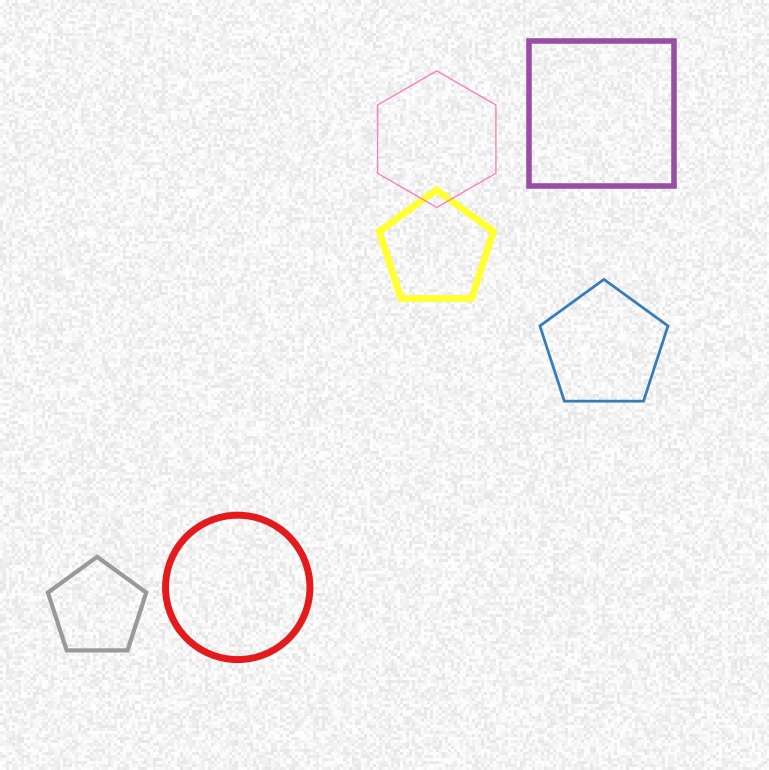[{"shape": "circle", "thickness": 2.5, "radius": 0.47, "center": [0.309, 0.237]}, {"shape": "pentagon", "thickness": 1, "radius": 0.44, "center": [0.784, 0.55]}, {"shape": "square", "thickness": 2, "radius": 0.47, "center": [0.781, 0.853]}, {"shape": "pentagon", "thickness": 2.5, "radius": 0.39, "center": [0.567, 0.675]}, {"shape": "hexagon", "thickness": 0.5, "radius": 0.44, "center": [0.567, 0.819]}, {"shape": "pentagon", "thickness": 1.5, "radius": 0.34, "center": [0.126, 0.21]}]